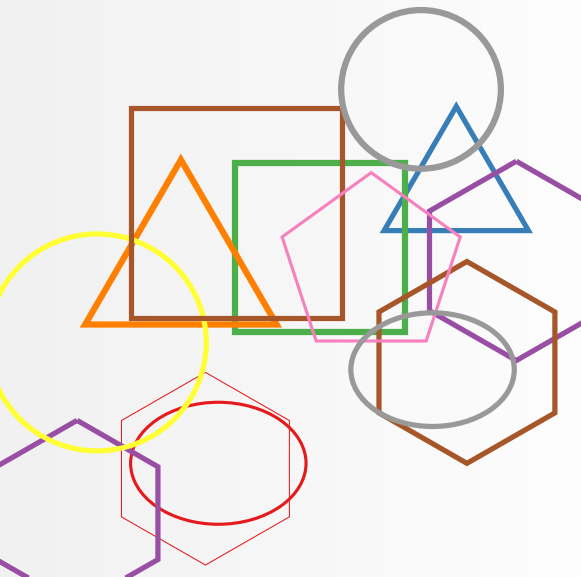[{"shape": "hexagon", "thickness": 0.5, "radius": 0.83, "center": [0.353, 0.188]}, {"shape": "oval", "thickness": 1.5, "radius": 0.75, "center": [0.376, 0.197]}, {"shape": "triangle", "thickness": 2.5, "radius": 0.72, "center": [0.785, 0.672]}, {"shape": "square", "thickness": 3, "radius": 0.73, "center": [0.55, 0.571]}, {"shape": "hexagon", "thickness": 2.5, "radius": 0.86, "center": [0.888, 0.547]}, {"shape": "hexagon", "thickness": 2.5, "radius": 0.8, "center": [0.133, 0.111]}, {"shape": "triangle", "thickness": 3, "radius": 0.95, "center": [0.311, 0.532]}, {"shape": "circle", "thickness": 2.5, "radius": 0.94, "center": [0.167, 0.406]}, {"shape": "square", "thickness": 2.5, "radius": 0.91, "center": [0.407, 0.631]}, {"shape": "hexagon", "thickness": 2.5, "radius": 0.87, "center": [0.803, 0.372]}, {"shape": "pentagon", "thickness": 1.5, "radius": 0.81, "center": [0.639, 0.539]}, {"shape": "circle", "thickness": 3, "radius": 0.69, "center": [0.724, 0.844]}, {"shape": "oval", "thickness": 2.5, "radius": 0.7, "center": [0.744, 0.359]}]